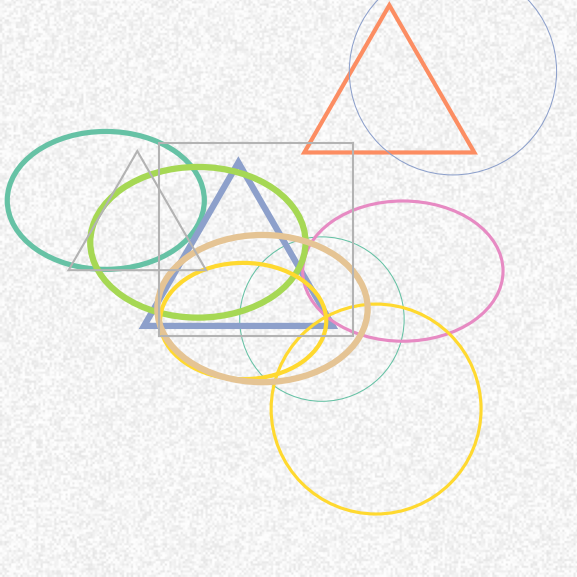[{"shape": "circle", "thickness": 0.5, "radius": 0.71, "center": [0.557, 0.447]}, {"shape": "oval", "thickness": 2.5, "radius": 0.85, "center": [0.183, 0.652]}, {"shape": "triangle", "thickness": 2, "radius": 0.85, "center": [0.674, 0.82]}, {"shape": "circle", "thickness": 0.5, "radius": 0.9, "center": [0.784, 0.876]}, {"shape": "triangle", "thickness": 3, "radius": 0.94, "center": [0.413, 0.529]}, {"shape": "oval", "thickness": 1.5, "radius": 0.87, "center": [0.698, 0.53]}, {"shape": "oval", "thickness": 3, "radius": 0.93, "center": [0.343, 0.58]}, {"shape": "circle", "thickness": 1.5, "radius": 0.91, "center": [0.651, 0.291]}, {"shape": "oval", "thickness": 2, "radius": 0.72, "center": [0.421, 0.443]}, {"shape": "oval", "thickness": 3, "radius": 0.91, "center": [0.455, 0.465]}, {"shape": "square", "thickness": 1, "radius": 0.84, "center": [0.443, 0.584]}, {"shape": "triangle", "thickness": 1, "radius": 0.69, "center": [0.238, 0.6]}]